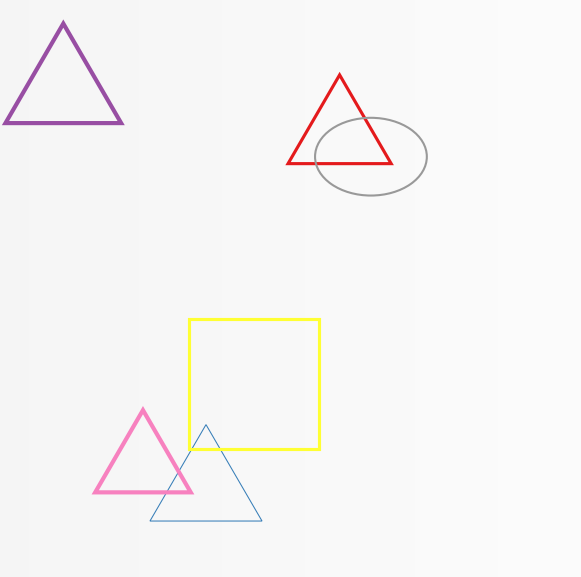[{"shape": "triangle", "thickness": 1.5, "radius": 0.51, "center": [0.584, 0.767]}, {"shape": "triangle", "thickness": 0.5, "radius": 0.56, "center": [0.354, 0.153]}, {"shape": "triangle", "thickness": 2, "radius": 0.57, "center": [0.109, 0.843]}, {"shape": "square", "thickness": 1.5, "radius": 0.56, "center": [0.437, 0.334]}, {"shape": "triangle", "thickness": 2, "radius": 0.47, "center": [0.246, 0.194]}, {"shape": "oval", "thickness": 1, "radius": 0.48, "center": [0.638, 0.728]}]